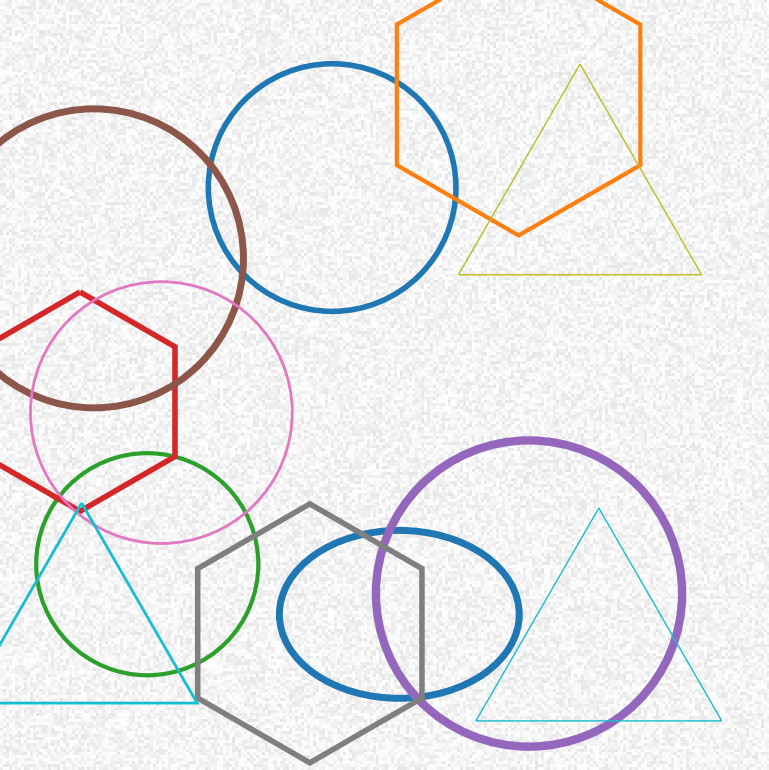[{"shape": "circle", "thickness": 2, "radius": 0.8, "center": [0.431, 0.756]}, {"shape": "oval", "thickness": 2.5, "radius": 0.78, "center": [0.519, 0.202]}, {"shape": "hexagon", "thickness": 1.5, "radius": 0.91, "center": [0.673, 0.877]}, {"shape": "circle", "thickness": 1.5, "radius": 0.72, "center": [0.191, 0.267]}, {"shape": "hexagon", "thickness": 2, "radius": 0.71, "center": [0.104, 0.478]}, {"shape": "circle", "thickness": 3, "radius": 0.99, "center": [0.687, 0.229]}, {"shape": "circle", "thickness": 2.5, "radius": 0.97, "center": [0.122, 0.664]}, {"shape": "circle", "thickness": 1, "radius": 0.85, "center": [0.21, 0.464]}, {"shape": "hexagon", "thickness": 2, "radius": 0.84, "center": [0.402, 0.177]}, {"shape": "triangle", "thickness": 0.5, "radius": 0.91, "center": [0.753, 0.734]}, {"shape": "triangle", "thickness": 0.5, "radius": 0.92, "center": [0.778, 0.156]}, {"shape": "triangle", "thickness": 1, "radius": 0.87, "center": [0.106, 0.174]}]